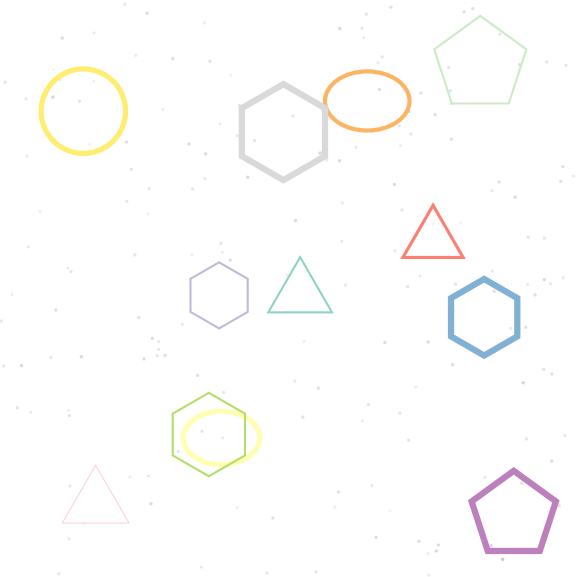[{"shape": "triangle", "thickness": 1, "radius": 0.32, "center": [0.52, 0.49]}, {"shape": "oval", "thickness": 2.5, "radius": 0.33, "center": [0.384, 0.241]}, {"shape": "hexagon", "thickness": 1, "radius": 0.29, "center": [0.379, 0.488]}, {"shape": "triangle", "thickness": 1.5, "radius": 0.3, "center": [0.75, 0.583]}, {"shape": "hexagon", "thickness": 3, "radius": 0.33, "center": [0.838, 0.45]}, {"shape": "oval", "thickness": 2, "radius": 0.37, "center": [0.636, 0.824]}, {"shape": "hexagon", "thickness": 1, "radius": 0.36, "center": [0.362, 0.247]}, {"shape": "triangle", "thickness": 0.5, "radius": 0.33, "center": [0.166, 0.127]}, {"shape": "hexagon", "thickness": 3, "radius": 0.42, "center": [0.491, 0.77]}, {"shape": "pentagon", "thickness": 3, "radius": 0.38, "center": [0.89, 0.107]}, {"shape": "pentagon", "thickness": 1, "radius": 0.42, "center": [0.832, 0.888]}, {"shape": "circle", "thickness": 2.5, "radius": 0.37, "center": [0.144, 0.807]}]